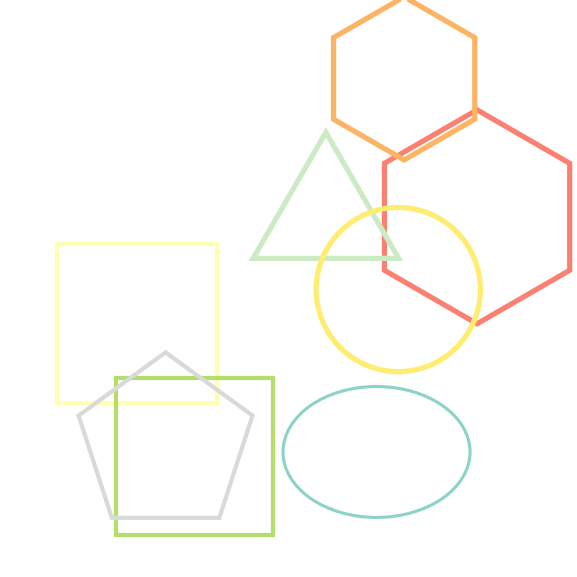[{"shape": "oval", "thickness": 1.5, "radius": 0.81, "center": [0.652, 0.216]}, {"shape": "square", "thickness": 2, "radius": 0.69, "center": [0.237, 0.439]}, {"shape": "hexagon", "thickness": 2.5, "radius": 0.93, "center": [0.826, 0.624]}, {"shape": "hexagon", "thickness": 2.5, "radius": 0.71, "center": [0.7, 0.863]}, {"shape": "square", "thickness": 2, "radius": 0.68, "center": [0.337, 0.208]}, {"shape": "pentagon", "thickness": 2, "radius": 0.79, "center": [0.287, 0.231]}, {"shape": "triangle", "thickness": 2.5, "radius": 0.73, "center": [0.564, 0.624]}, {"shape": "circle", "thickness": 2.5, "radius": 0.71, "center": [0.69, 0.498]}]